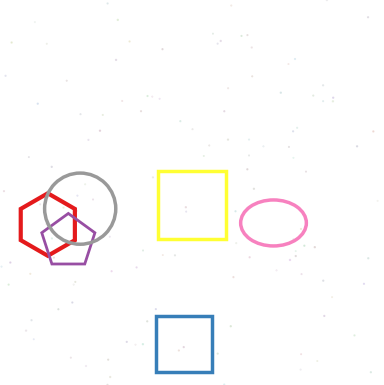[{"shape": "hexagon", "thickness": 3, "radius": 0.41, "center": [0.124, 0.417]}, {"shape": "square", "thickness": 2.5, "radius": 0.37, "center": [0.479, 0.106]}, {"shape": "pentagon", "thickness": 2, "radius": 0.36, "center": [0.177, 0.373]}, {"shape": "square", "thickness": 2.5, "radius": 0.44, "center": [0.498, 0.467]}, {"shape": "oval", "thickness": 2.5, "radius": 0.43, "center": [0.71, 0.421]}, {"shape": "circle", "thickness": 2.5, "radius": 0.46, "center": [0.208, 0.458]}]